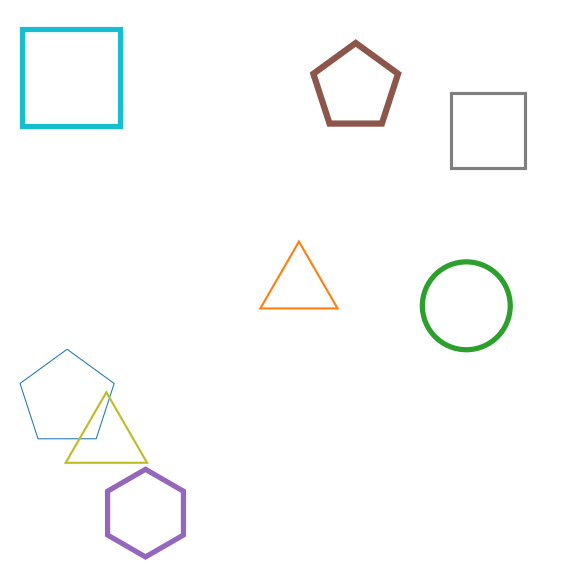[{"shape": "pentagon", "thickness": 0.5, "radius": 0.43, "center": [0.116, 0.309]}, {"shape": "triangle", "thickness": 1, "radius": 0.39, "center": [0.518, 0.504]}, {"shape": "circle", "thickness": 2.5, "radius": 0.38, "center": [0.807, 0.47]}, {"shape": "hexagon", "thickness": 2.5, "radius": 0.38, "center": [0.252, 0.111]}, {"shape": "pentagon", "thickness": 3, "radius": 0.39, "center": [0.616, 0.848]}, {"shape": "square", "thickness": 1.5, "radius": 0.32, "center": [0.845, 0.773]}, {"shape": "triangle", "thickness": 1, "radius": 0.41, "center": [0.184, 0.238]}, {"shape": "square", "thickness": 2.5, "radius": 0.42, "center": [0.123, 0.865]}]